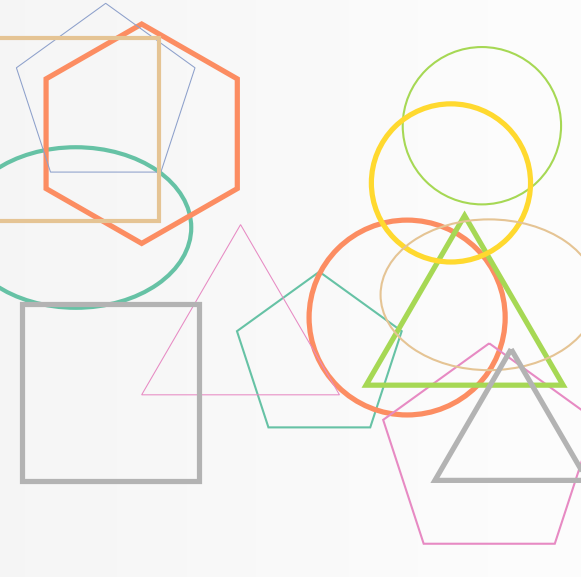[{"shape": "pentagon", "thickness": 1, "radius": 0.74, "center": [0.549, 0.38]}, {"shape": "oval", "thickness": 2, "radius": 0.99, "center": [0.13, 0.605]}, {"shape": "hexagon", "thickness": 2.5, "radius": 0.95, "center": [0.244, 0.768]}, {"shape": "circle", "thickness": 2.5, "radius": 0.84, "center": [0.7, 0.449]}, {"shape": "pentagon", "thickness": 0.5, "radius": 0.81, "center": [0.182, 0.832]}, {"shape": "pentagon", "thickness": 1, "radius": 0.96, "center": [0.842, 0.213]}, {"shape": "triangle", "thickness": 0.5, "radius": 0.98, "center": [0.414, 0.414]}, {"shape": "circle", "thickness": 1, "radius": 0.68, "center": [0.829, 0.781]}, {"shape": "triangle", "thickness": 2.5, "radius": 0.98, "center": [0.799, 0.43]}, {"shape": "circle", "thickness": 2.5, "radius": 0.68, "center": [0.776, 0.682]}, {"shape": "square", "thickness": 2, "radius": 0.79, "center": [0.115, 0.774]}, {"shape": "oval", "thickness": 1, "radius": 0.93, "center": [0.841, 0.489]}, {"shape": "square", "thickness": 2.5, "radius": 0.76, "center": [0.19, 0.32]}, {"shape": "triangle", "thickness": 2.5, "radius": 0.76, "center": [0.879, 0.243]}]